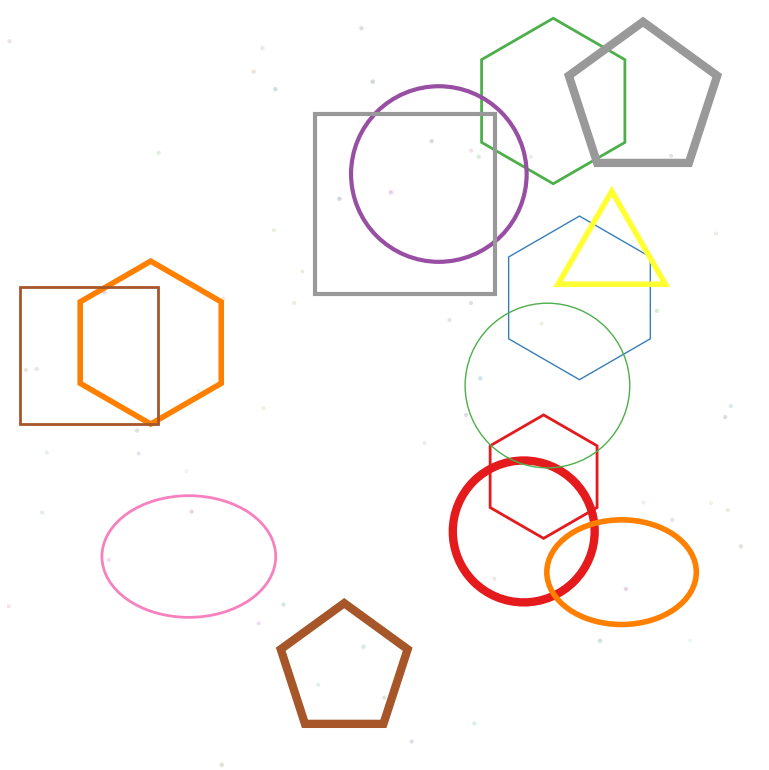[{"shape": "hexagon", "thickness": 1, "radius": 0.4, "center": [0.706, 0.381]}, {"shape": "circle", "thickness": 3, "radius": 0.46, "center": [0.68, 0.31]}, {"shape": "hexagon", "thickness": 0.5, "radius": 0.53, "center": [0.753, 0.613]}, {"shape": "circle", "thickness": 0.5, "radius": 0.53, "center": [0.711, 0.499]}, {"shape": "hexagon", "thickness": 1, "radius": 0.54, "center": [0.718, 0.869]}, {"shape": "circle", "thickness": 1.5, "radius": 0.57, "center": [0.57, 0.774]}, {"shape": "hexagon", "thickness": 2, "radius": 0.53, "center": [0.196, 0.555]}, {"shape": "oval", "thickness": 2, "radius": 0.49, "center": [0.807, 0.257]}, {"shape": "triangle", "thickness": 2, "radius": 0.4, "center": [0.794, 0.671]}, {"shape": "square", "thickness": 1, "radius": 0.45, "center": [0.116, 0.538]}, {"shape": "pentagon", "thickness": 3, "radius": 0.43, "center": [0.447, 0.13]}, {"shape": "oval", "thickness": 1, "radius": 0.56, "center": [0.245, 0.277]}, {"shape": "square", "thickness": 1.5, "radius": 0.58, "center": [0.526, 0.735]}, {"shape": "pentagon", "thickness": 3, "radius": 0.51, "center": [0.835, 0.87]}]